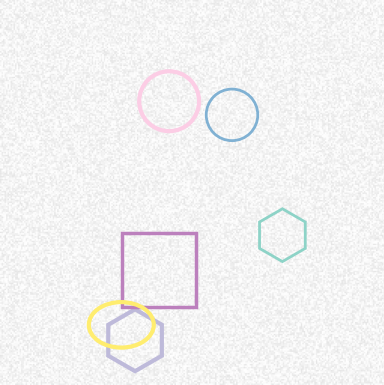[{"shape": "hexagon", "thickness": 2, "radius": 0.34, "center": [0.734, 0.389]}, {"shape": "hexagon", "thickness": 3, "radius": 0.4, "center": [0.351, 0.116]}, {"shape": "circle", "thickness": 2, "radius": 0.33, "center": [0.603, 0.702]}, {"shape": "circle", "thickness": 3, "radius": 0.39, "center": [0.439, 0.737]}, {"shape": "square", "thickness": 2.5, "radius": 0.48, "center": [0.412, 0.298]}, {"shape": "oval", "thickness": 3, "radius": 0.42, "center": [0.315, 0.156]}]